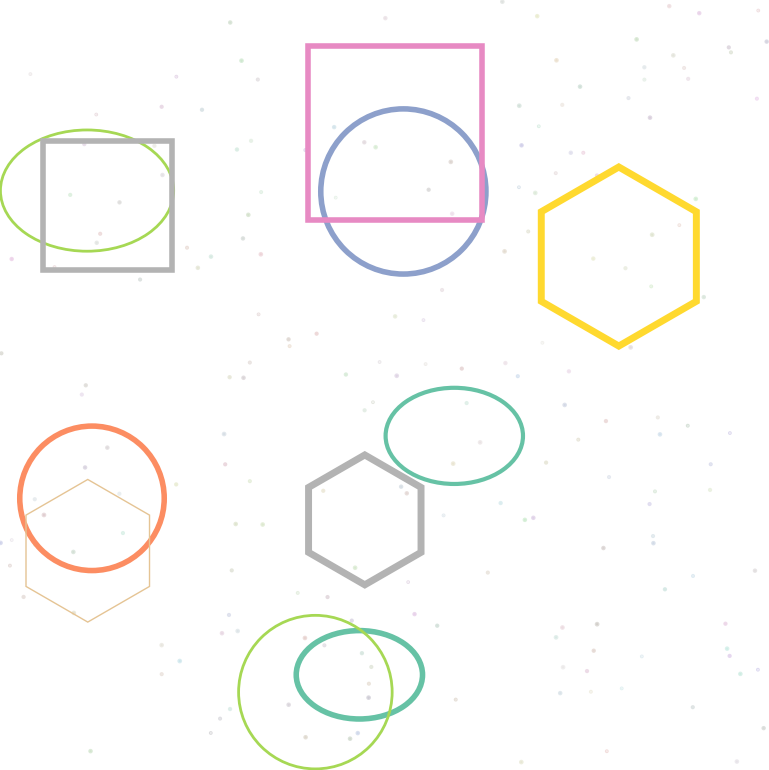[{"shape": "oval", "thickness": 1.5, "radius": 0.45, "center": [0.59, 0.434]}, {"shape": "oval", "thickness": 2, "radius": 0.41, "center": [0.467, 0.124]}, {"shape": "circle", "thickness": 2, "radius": 0.47, "center": [0.119, 0.353]}, {"shape": "circle", "thickness": 2, "radius": 0.54, "center": [0.524, 0.751]}, {"shape": "square", "thickness": 2, "radius": 0.56, "center": [0.513, 0.827]}, {"shape": "oval", "thickness": 1, "radius": 0.56, "center": [0.113, 0.752]}, {"shape": "circle", "thickness": 1, "radius": 0.5, "center": [0.41, 0.101]}, {"shape": "hexagon", "thickness": 2.5, "radius": 0.58, "center": [0.804, 0.667]}, {"shape": "hexagon", "thickness": 0.5, "radius": 0.46, "center": [0.114, 0.285]}, {"shape": "square", "thickness": 2, "radius": 0.42, "center": [0.14, 0.734]}, {"shape": "hexagon", "thickness": 2.5, "radius": 0.42, "center": [0.474, 0.325]}]